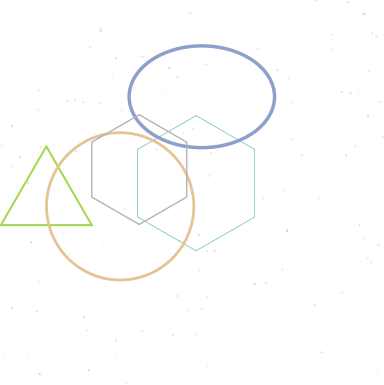[{"shape": "hexagon", "thickness": 0.5, "radius": 0.88, "center": [0.509, 0.524]}, {"shape": "oval", "thickness": 2.5, "radius": 0.94, "center": [0.524, 0.749]}, {"shape": "triangle", "thickness": 1.5, "radius": 0.68, "center": [0.12, 0.483]}, {"shape": "circle", "thickness": 2, "radius": 0.96, "center": [0.312, 0.464]}, {"shape": "hexagon", "thickness": 1, "radius": 0.71, "center": [0.362, 0.559]}]